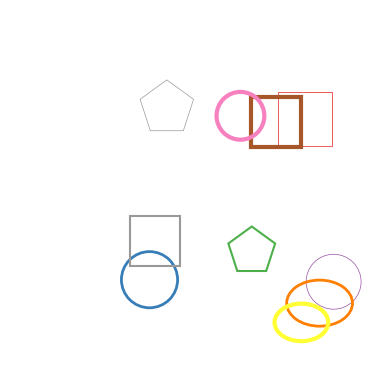[{"shape": "square", "thickness": 0.5, "radius": 0.35, "center": [0.791, 0.69]}, {"shape": "circle", "thickness": 2, "radius": 0.36, "center": [0.388, 0.273]}, {"shape": "pentagon", "thickness": 1.5, "radius": 0.32, "center": [0.654, 0.348]}, {"shape": "circle", "thickness": 0.5, "radius": 0.36, "center": [0.867, 0.268]}, {"shape": "oval", "thickness": 2, "radius": 0.43, "center": [0.83, 0.213]}, {"shape": "oval", "thickness": 3, "radius": 0.35, "center": [0.783, 0.163]}, {"shape": "square", "thickness": 3, "radius": 0.32, "center": [0.717, 0.683]}, {"shape": "circle", "thickness": 3, "radius": 0.31, "center": [0.625, 0.699]}, {"shape": "square", "thickness": 1.5, "radius": 0.32, "center": [0.402, 0.373]}, {"shape": "pentagon", "thickness": 0.5, "radius": 0.36, "center": [0.433, 0.719]}]